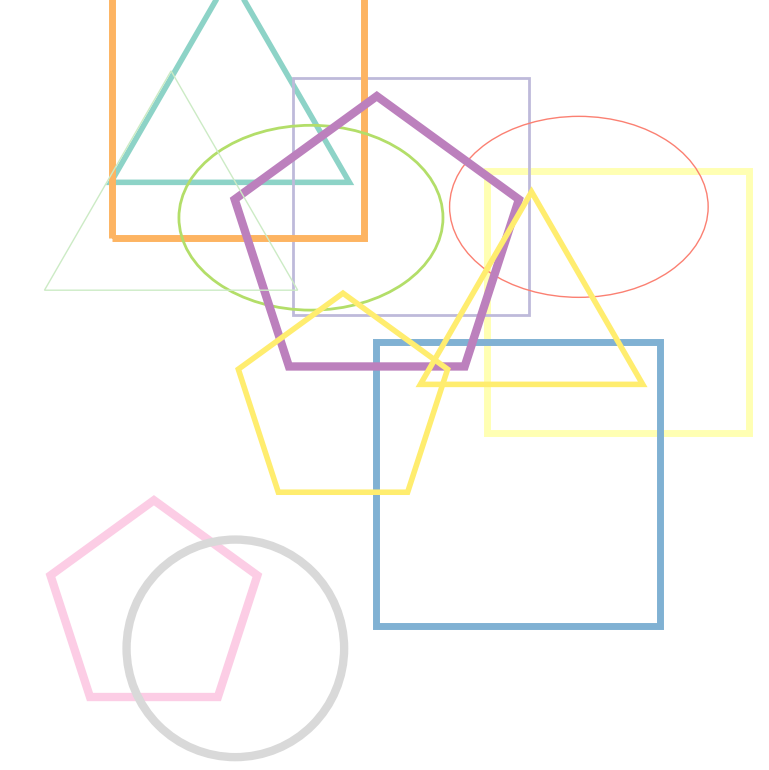[{"shape": "triangle", "thickness": 2, "radius": 0.89, "center": [0.299, 0.853]}, {"shape": "square", "thickness": 2.5, "radius": 0.85, "center": [0.803, 0.608]}, {"shape": "square", "thickness": 1, "radius": 0.77, "center": [0.534, 0.745]}, {"shape": "oval", "thickness": 0.5, "radius": 0.84, "center": [0.752, 0.731]}, {"shape": "square", "thickness": 2.5, "radius": 0.92, "center": [0.673, 0.371]}, {"shape": "square", "thickness": 2.5, "radius": 0.82, "center": [0.309, 0.854]}, {"shape": "oval", "thickness": 1, "radius": 0.86, "center": [0.404, 0.717]}, {"shape": "pentagon", "thickness": 3, "radius": 0.71, "center": [0.2, 0.209]}, {"shape": "circle", "thickness": 3, "radius": 0.71, "center": [0.306, 0.158]}, {"shape": "pentagon", "thickness": 3, "radius": 0.97, "center": [0.489, 0.681]}, {"shape": "triangle", "thickness": 0.5, "radius": 0.95, "center": [0.222, 0.718]}, {"shape": "triangle", "thickness": 2, "radius": 0.83, "center": [0.69, 0.584]}, {"shape": "pentagon", "thickness": 2, "radius": 0.71, "center": [0.445, 0.476]}]